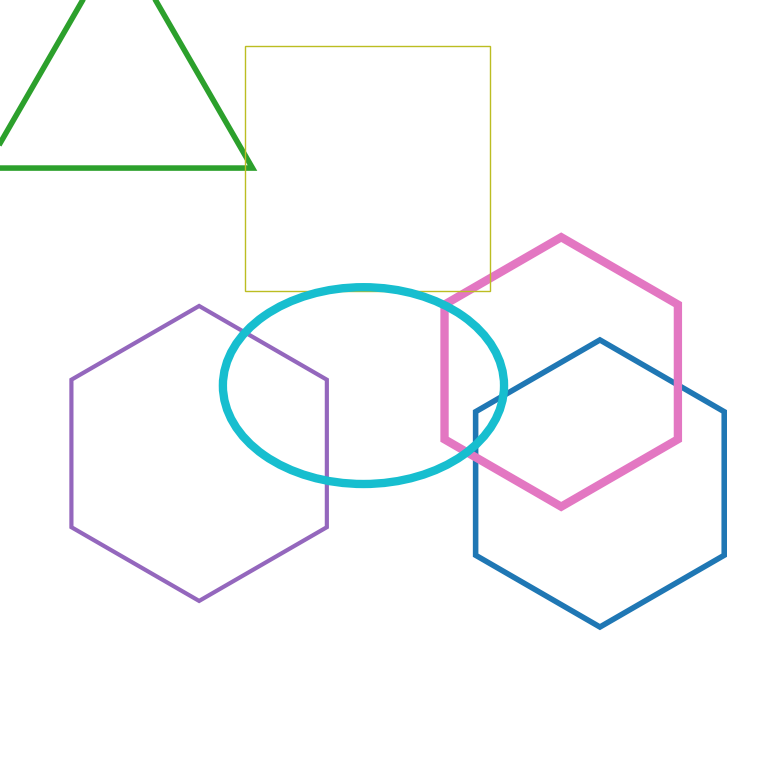[{"shape": "hexagon", "thickness": 2, "radius": 0.93, "center": [0.779, 0.372]}, {"shape": "triangle", "thickness": 2, "radius": 1.0, "center": [0.155, 0.882]}, {"shape": "hexagon", "thickness": 1.5, "radius": 0.96, "center": [0.259, 0.411]}, {"shape": "hexagon", "thickness": 3, "radius": 0.87, "center": [0.729, 0.517]}, {"shape": "square", "thickness": 0.5, "radius": 0.8, "center": [0.477, 0.781]}, {"shape": "oval", "thickness": 3, "radius": 0.91, "center": [0.472, 0.499]}]